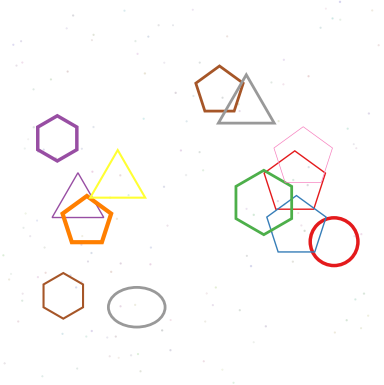[{"shape": "circle", "thickness": 2.5, "radius": 0.31, "center": [0.868, 0.372]}, {"shape": "pentagon", "thickness": 1, "radius": 0.42, "center": [0.766, 0.524]}, {"shape": "pentagon", "thickness": 1, "radius": 0.4, "center": [0.77, 0.411]}, {"shape": "hexagon", "thickness": 2, "radius": 0.42, "center": [0.685, 0.474]}, {"shape": "hexagon", "thickness": 2.5, "radius": 0.29, "center": [0.149, 0.641]}, {"shape": "triangle", "thickness": 1, "radius": 0.39, "center": [0.202, 0.474]}, {"shape": "pentagon", "thickness": 3, "radius": 0.33, "center": [0.226, 0.425]}, {"shape": "triangle", "thickness": 1.5, "radius": 0.41, "center": [0.306, 0.528]}, {"shape": "pentagon", "thickness": 2, "radius": 0.32, "center": [0.57, 0.764]}, {"shape": "hexagon", "thickness": 1.5, "radius": 0.3, "center": [0.164, 0.232]}, {"shape": "pentagon", "thickness": 0.5, "radius": 0.4, "center": [0.788, 0.591]}, {"shape": "triangle", "thickness": 2, "radius": 0.42, "center": [0.64, 0.722]}, {"shape": "oval", "thickness": 2, "radius": 0.37, "center": [0.355, 0.202]}]